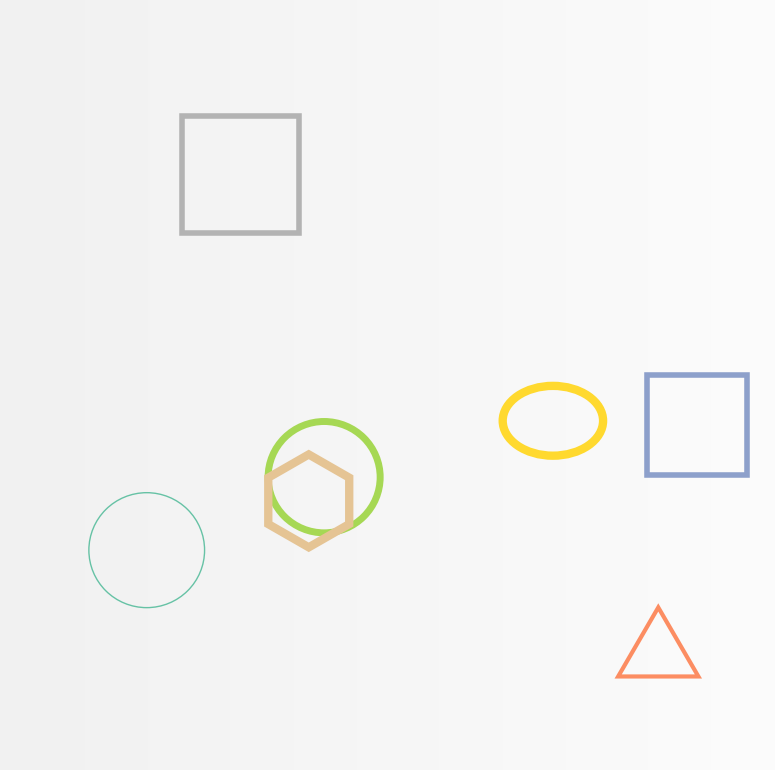[{"shape": "circle", "thickness": 0.5, "radius": 0.37, "center": [0.189, 0.286]}, {"shape": "triangle", "thickness": 1.5, "radius": 0.3, "center": [0.849, 0.151]}, {"shape": "square", "thickness": 2, "radius": 0.33, "center": [0.899, 0.448]}, {"shape": "circle", "thickness": 2.5, "radius": 0.36, "center": [0.418, 0.38]}, {"shape": "oval", "thickness": 3, "radius": 0.32, "center": [0.713, 0.454]}, {"shape": "hexagon", "thickness": 3, "radius": 0.3, "center": [0.398, 0.35]}, {"shape": "square", "thickness": 2, "radius": 0.38, "center": [0.311, 0.773]}]